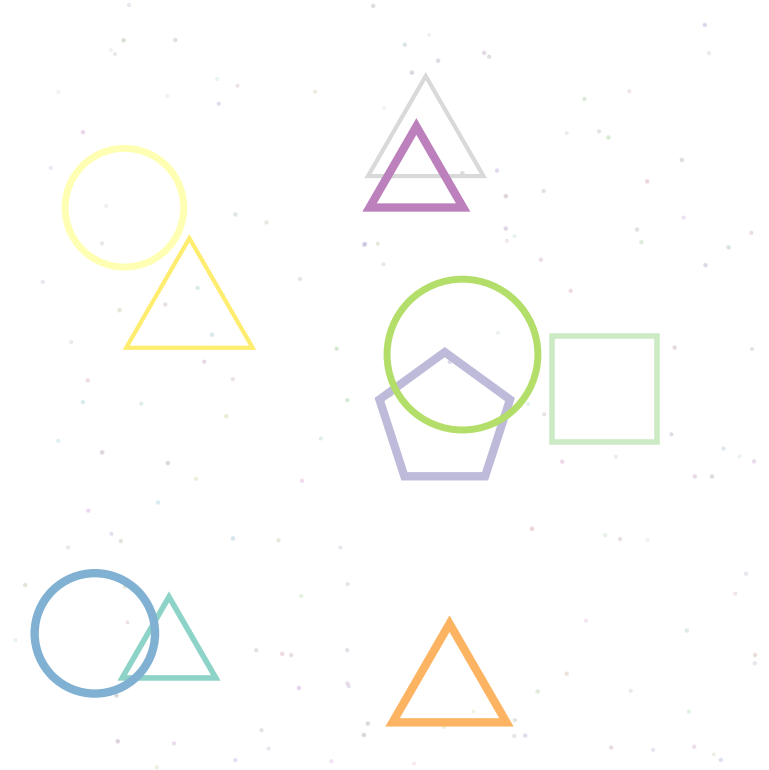[{"shape": "triangle", "thickness": 2, "radius": 0.35, "center": [0.219, 0.155]}, {"shape": "circle", "thickness": 2.5, "radius": 0.39, "center": [0.162, 0.73]}, {"shape": "pentagon", "thickness": 3, "radius": 0.45, "center": [0.578, 0.454]}, {"shape": "circle", "thickness": 3, "radius": 0.39, "center": [0.123, 0.177]}, {"shape": "triangle", "thickness": 3, "radius": 0.43, "center": [0.584, 0.105]}, {"shape": "circle", "thickness": 2.5, "radius": 0.49, "center": [0.601, 0.539]}, {"shape": "triangle", "thickness": 1.5, "radius": 0.43, "center": [0.553, 0.815]}, {"shape": "triangle", "thickness": 3, "radius": 0.35, "center": [0.541, 0.766]}, {"shape": "square", "thickness": 2, "radius": 0.34, "center": [0.785, 0.495]}, {"shape": "triangle", "thickness": 1.5, "radius": 0.47, "center": [0.246, 0.596]}]